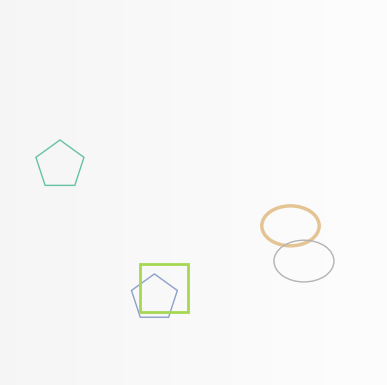[{"shape": "pentagon", "thickness": 1, "radius": 0.33, "center": [0.155, 0.571]}, {"shape": "pentagon", "thickness": 1, "radius": 0.31, "center": [0.398, 0.226]}, {"shape": "square", "thickness": 2, "radius": 0.31, "center": [0.423, 0.251]}, {"shape": "oval", "thickness": 2.5, "radius": 0.37, "center": [0.75, 0.413]}, {"shape": "oval", "thickness": 1, "radius": 0.39, "center": [0.784, 0.322]}]